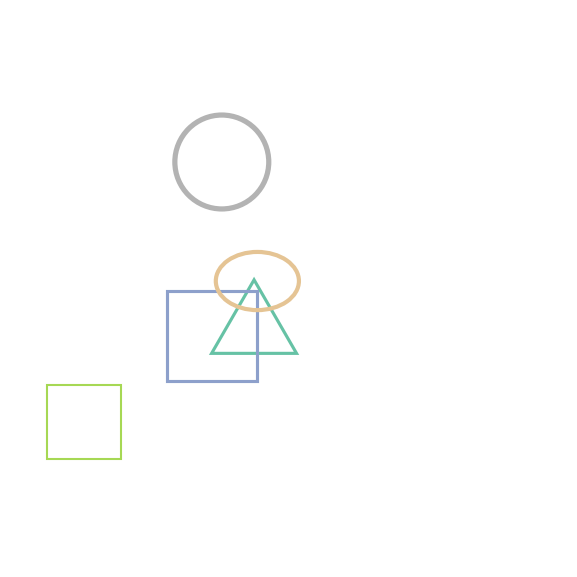[{"shape": "triangle", "thickness": 1.5, "radius": 0.42, "center": [0.44, 0.43]}, {"shape": "square", "thickness": 1.5, "radius": 0.39, "center": [0.367, 0.418]}, {"shape": "square", "thickness": 1, "radius": 0.32, "center": [0.145, 0.269]}, {"shape": "oval", "thickness": 2, "radius": 0.36, "center": [0.446, 0.513]}, {"shape": "circle", "thickness": 2.5, "radius": 0.41, "center": [0.384, 0.719]}]